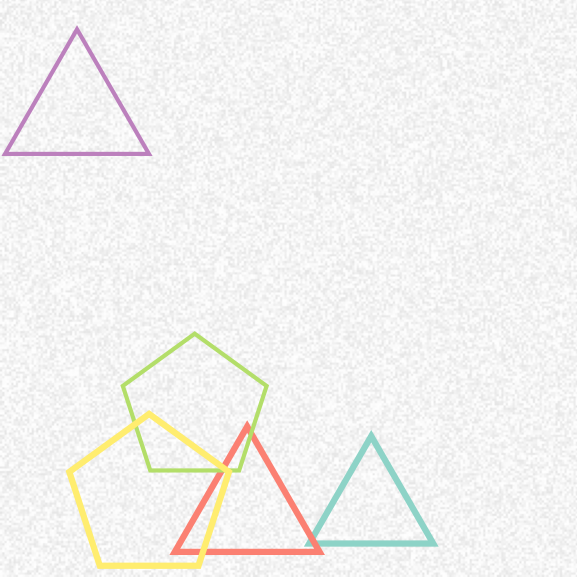[{"shape": "triangle", "thickness": 3, "radius": 0.62, "center": [0.643, 0.12]}, {"shape": "triangle", "thickness": 3, "radius": 0.72, "center": [0.428, 0.116]}, {"shape": "pentagon", "thickness": 2, "radius": 0.65, "center": [0.337, 0.29]}, {"shape": "triangle", "thickness": 2, "radius": 0.72, "center": [0.133, 0.805]}, {"shape": "pentagon", "thickness": 3, "radius": 0.73, "center": [0.258, 0.137]}]